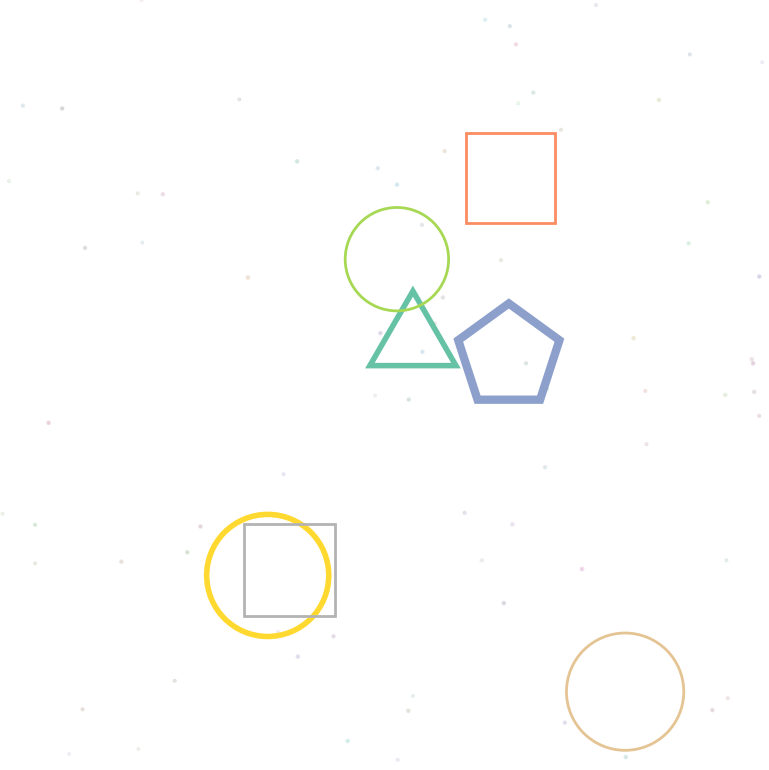[{"shape": "triangle", "thickness": 2, "radius": 0.32, "center": [0.536, 0.557]}, {"shape": "square", "thickness": 1, "radius": 0.29, "center": [0.663, 0.769]}, {"shape": "pentagon", "thickness": 3, "radius": 0.35, "center": [0.661, 0.537]}, {"shape": "circle", "thickness": 1, "radius": 0.34, "center": [0.515, 0.663]}, {"shape": "circle", "thickness": 2, "radius": 0.4, "center": [0.348, 0.253]}, {"shape": "circle", "thickness": 1, "radius": 0.38, "center": [0.812, 0.102]}, {"shape": "square", "thickness": 1, "radius": 0.3, "center": [0.376, 0.26]}]